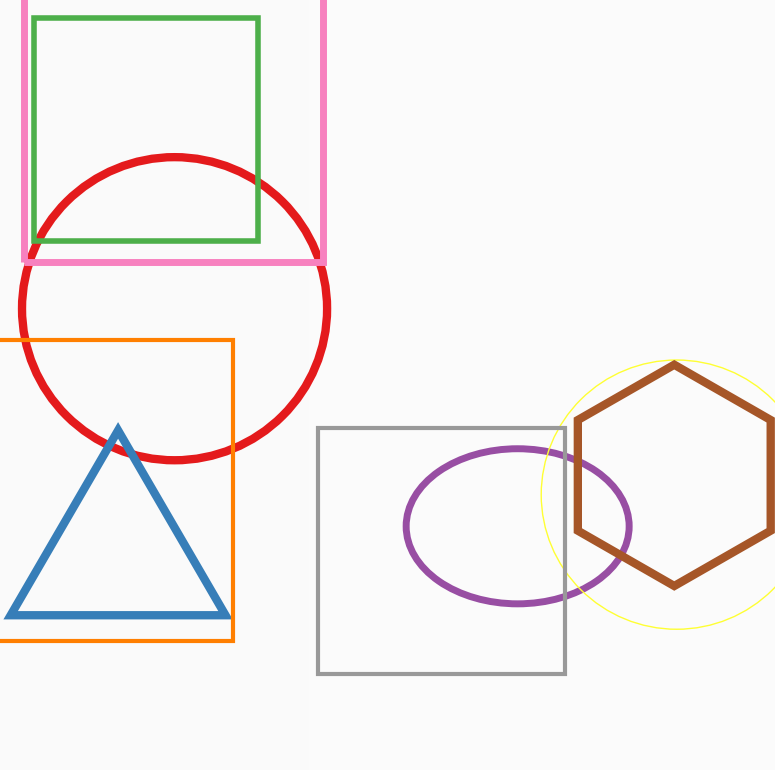[{"shape": "circle", "thickness": 3, "radius": 0.98, "center": [0.225, 0.599]}, {"shape": "triangle", "thickness": 3, "radius": 0.8, "center": [0.152, 0.281]}, {"shape": "square", "thickness": 2, "radius": 0.72, "center": [0.189, 0.831]}, {"shape": "oval", "thickness": 2.5, "radius": 0.72, "center": [0.668, 0.317]}, {"shape": "square", "thickness": 1.5, "radius": 0.98, "center": [0.105, 0.363]}, {"shape": "circle", "thickness": 0.5, "radius": 0.87, "center": [0.873, 0.358]}, {"shape": "hexagon", "thickness": 3, "radius": 0.72, "center": [0.87, 0.383]}, {"shape": "square", "thickness": 2.5, "radius": 0.96, "center": [0.224, 0.853]}, {"shape": "square", "thickness": 1.5, "radius": 0.8, "center": [0.569, 0.285]}]